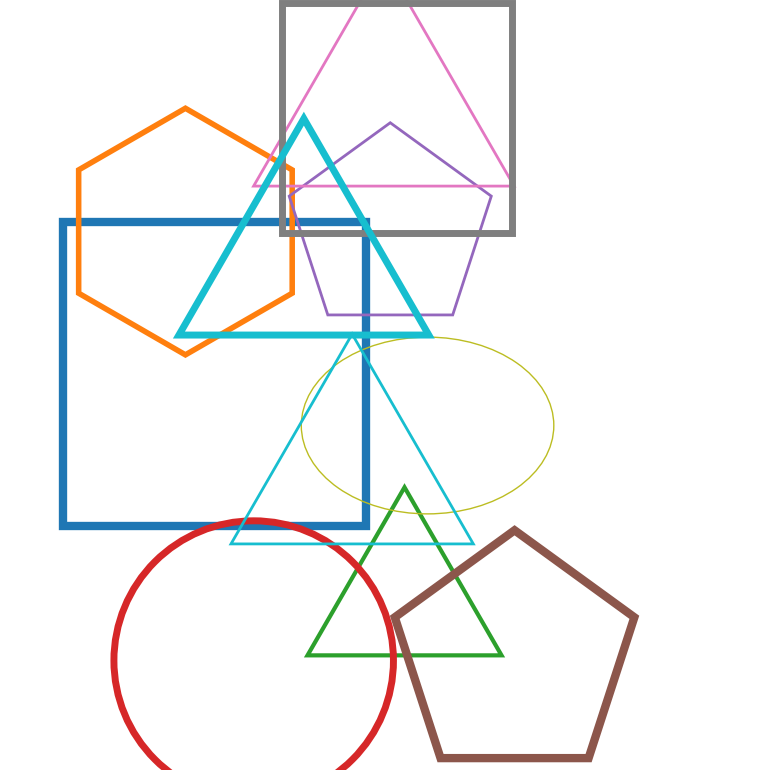[{"shape": "square", "thickness": 3, "radius": 0.98, "center": [0.278, 0.514]}, {"shape": "hexagon", "thickness": 2, "radius": 0.8, "center": [0.241, 0.699]}, {"shape": "triangle", "thickness": 1.5, "radius": 0.73, "center": [0.525, 0.222]}, {"shape": "circle", "thickness": 2.5, "radius": 0.91, "center": [0.329, 0.142]}, {"shape": "pentagon", "thickness": 1, "radius": 0.69, "center": [0.507, 0.703]}, {"shape": "pentagon", "thickness": 3, "radius": 0.82, "center": [0.668, 0.148]}, {"shape": "triangle", "thickness": 1, "radius": 0.98, "center": [0.499, 0.856]}, {"shape": "square", "thickness": 2.5, "radius": 0.74, "center": [0.516, 0.847]}, {"shape": "oval", "thickness": 0.5, "radius": 0.82, "center": [0.555, 0.447]}, {"shape": "triangle", "thickness": 1, "radius": 0.91, "center": [0.457, 0.384]}, {"shape": "triangle", "thickness": 2.5, "radius": 0.94, "center": [0.395, 0.659]}]